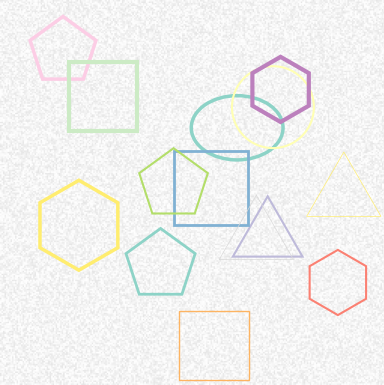[{"shape": "pentagon", "thickness": 2, "radius": 0.47, "center": [0.417, 0.312]}, {"shape": "oval", "thickness": 2.5, "radius": 0.6, "center": [0.616, 0.668]}, {"shape": "circle", "thickness": 1.5, "radius": 0.53, "center": [0.709, 0.722]}, {"shape": "triangle", "thickness": 1.5, "radius": 0.52, "center": [0.695, 0.386]}, {"shape": "hexagon", "thickness": 1.5, "radius": 0.42, "center": [0.878, 0.266]}, {"shape": "square", "thickness": 2, "radius": 0.48, "center": [0.549, 0.511]}, {"shape": "square", "thickness": 1, "radius": 0.45, "center": [0.556, 0.103]}, {"shape": "pentagon", "thickness": 1.5, "radius": 0.47, "center": [0.451, 0.521]}, {"shape": "pentagon", "thickness": 2.5, "radius": 0.45, "center": [0.164, 0.867]}, {"shape": "triangle", "thickness": 0.5, "radius": 0.56, "center": [0.666, 0.381]}, {"shape": "hexagon", "thickness": 3, "radius": 0.42, "center": [0.729, 0.768]}, {"shape": "square", "thickness": 3, "radius": 0.44, "center": [0.268, 0.749]}, {"shape": "hexagon", "thickness": 2.5, "radius": 0.58, "center": [0.205, 0.415]}, {"shape": "triangle", "thickness": 0.5, "radius": 0.56, "center": [0.893, 0.494]}]